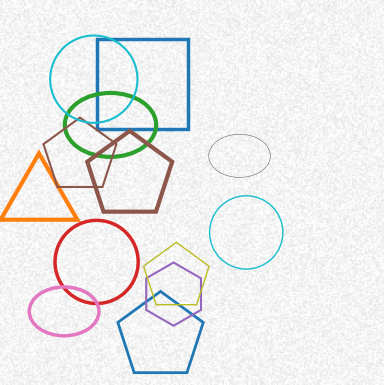[{"shape": "pentagon", "thickness": 2, "radius": 0.58, "center": [0.417, 0.126]}, {"shape": "square", "thickness": 2.5, "radius": 0.59, "center": [0.371, 0.782]}, {"shape": "triangle", "thickness": 3, "radius": 0.57, "center": [0.101, 0.487]}, {"shape": "oval", "thickness": 3, "radius": 0.59, "center": [0.287, 0.676]}, {"shape": "circle", "thickness": 2.5, "radius": 0.54, "center": [0.251, 0.32]}, {"shape": "hexagon", "thickness": 1.5, "radius": 0.41, "center": [0.451, 0.236]}, {"shape": "pentagon", "thickness": 1.5, "radius": 0.5, "center": [0.208, 0.595]}, {"shape": "pentagon", "thickness": 3, "radius": 0.58, "center": [0.337, 0.544]}, {"shape": "oval", "thickness": 2.5, "radius": 0.45, "center": [0.167, 0.191]}, {"shape": "oval", "thickness": 0.5, "radius": 0.4, "center": [0.622, 0.595]}, {"shape": "pentagon", "thickness": 1, "radius": 0.45, "center": [0.458, 0.281]}, {"shape": "circle", "thickness": 1.5, "radius": 0.57, "center": [0.244, 0.794]}, {"shape": "circle", "thickness": 1, "radius": 0.48, "center": [0.64, 0.396]}]